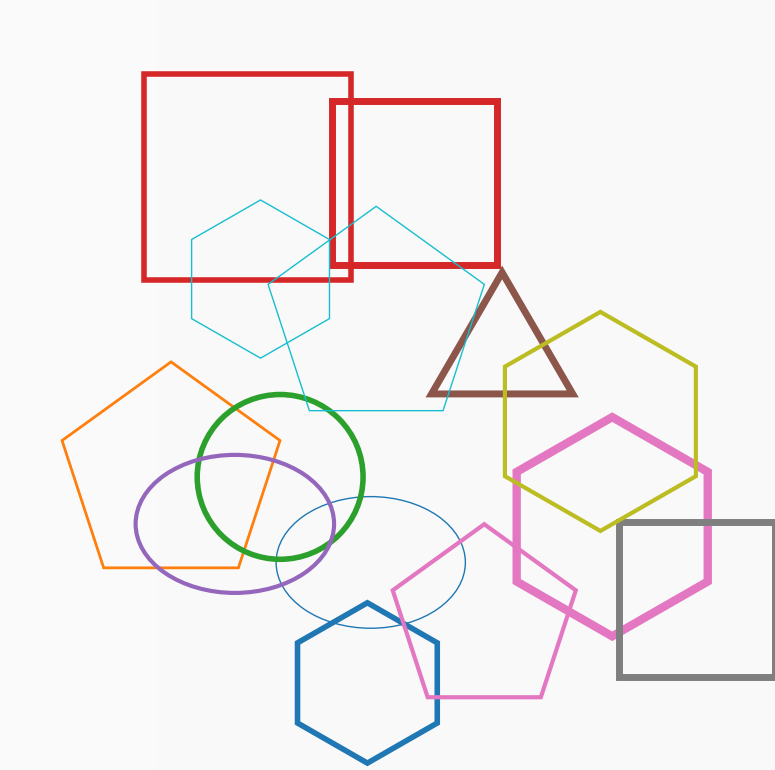[{"shape": "oval", "thickness": 0.5, "radius": 0.61, "center": [0.478, 0.27]}, {"shape": "hexagon", "thickness": 2, "radius": 0.52, "center": [0.474, 0.113]}, {"shape": "pentagon", "thickness": 1, "radius": 0.74, "center": [0.221, 0.382]}, {"shape": "circle", "thickness": 2, "radius": 0.53, "center": [0.361, 0.381]}, {"shape": "square", "thickness": 2.5, "radius": 0.53, "center": [0.534, 0.762]}, {"shape": "square", "thickness": 2, "radius": 0.67, "center": [0.319, 0.77]}, {"shape": "oval", "thickness": 1.5, "radius": 0.64, "center": [0.303, 0.32]}, {"shape": "triangle", "thickness": 2.5, "radius": 0.53, "center": [0.648, 0.541]}, {"shape": "hexagon", "thickness": 3, "radius": 0.71, "center": [0.79, 0.316]}, {"shape": "pentagon", "thickness": 1.5, "radius": 0.62, "center": [0.625, 0.195]}, {"shape": "square", "thickness": 2.5, "radius": 0.5, "center": [0.899, 0.221]}, {"shape": "hexagon", "thickness": 1.5, "radius": 0.71, "center": [0.775, 0.453]}, {"shape": "pentagon", "thickness": 0.5, "radius": 0.73, "center": [0.485, 0.585]}, {"shape": "hexagon", "thickness": 0.5, "radius": 0.51, "center": [0.336, 0.638]}]